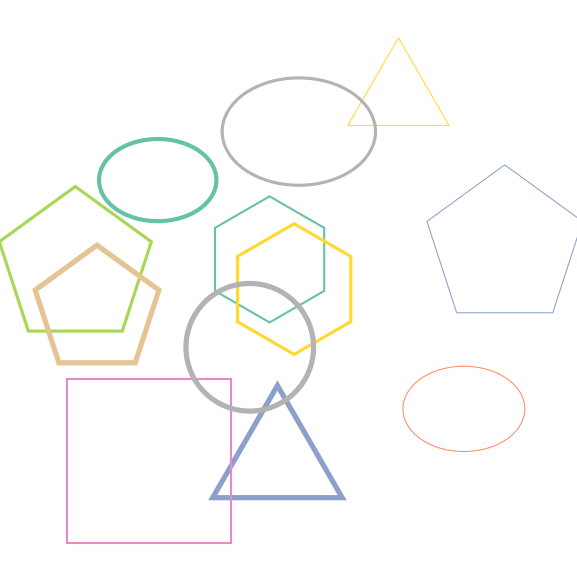[{"shape": "hexagon", "thickness": 1, "radius": 0.55, "center": [0.467, 0.55]}, {"shape": "oval", "thickness": 2, "radius": 0.51, "center": [0.273, 0.687]}, {"shape": "oval", "thickness": 0.5, "radius": 0.53, "center": [0.803, 0.291]}, {"shape": "triangle", "thickness": 2.5, "radius": 0.65, "center": [0.48, 0.202]}, {"shape": "pentagon", "thickness": 0.5, "radius": 0.71, "center": [0.874, 0.572]}, {"shape": "square", "thickness": 1, "radius": 0.71, "center": [0.258, 0.2]}, {"shape": "pentagon", "thickness": 1.5, "radius": 0.69, "center": [0.13, 0.538]}, {"shape": "hexagon", "thickness": 1.5, "radius": 0.57, "center": [0.509, 0.499]}, {"shape": "triangle", "thickness": 0.5, "radius": 0.51, "center": [0.69, 0.833]}, {"shape": "pentagon", "thickness": 2.5, "radius": 0.56, "center": [0.168, 0.462]}, {"shape": "circle", "thickness": 2.5, "radius": 0.55, "center": [0.432, 0.398]}, {"shape": "oval", "thickness": 1.5, "radius": 0.66, "center": [0.517, 0.771]}]